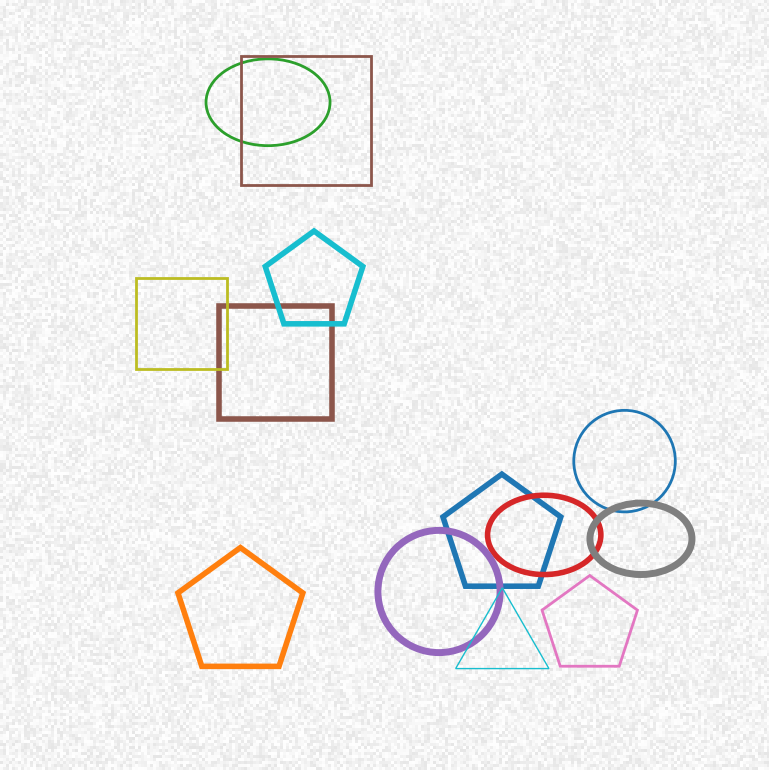[{"shape": "circle", "thickness": 1, "radius": 0.33, "center": [0.811, 0.401]}, {"shape": "pentagon", "thickness": 2, "radius": 0.4, "center": [0.652, 0.304]}, {"shape": "pentagon", "thickness": 2, "radius": 0.43, "center": [0.312, 0.204]}, {"shape": "oval", "thickness": 1, "radius": 0.4, "center": [0.348, 0.867]}, {"shape": "oval", "thickness": 2, "radius": 0.37, "center": [0.707, 0.305]}, {"shape": "circle", "thickness": 2.5, "radius": 0.4, "center": [0.57, 0.232]}, {"shape": "square", "thickness": 2, "radius": 0.37, "center": [0.357, 0.529]}, {"shape": "square", "thickness": 1, "radius": 0.42, "center": [0.397, 0.844]}, {"shape": "pentagon", "thickness": 1, "radius": 0.33, "center": [0.766, 0.187]}, {"shape": "oval", "thickness": 2.5, "radius": 0.33, "center": [0.832, 0.3]}, {"shape": "square", "thickness": 1, "radius": 0.3, "center": [0.236, 0.58]}, {"shape": "triangle", "thickness": 0.5, "radius": 0.35, "center": [0.652, 0.167]}, {"shape": "pentagon", "thickness": 2, "radius": 0.33, "center": [0.408, 0.633]}]